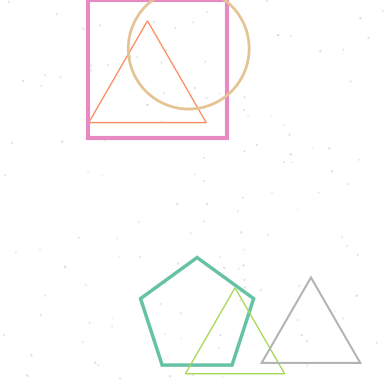[{"shape": "pentagon", "thickness": 2.5, "radius": 0.77, "center": [0.512, 0.177]}, {"shape": "triangle", "thickness": 1, "radius": 0.88, "center": [0.383, 0.77]}, {"shape": "square", "thickness": 3, "radius": 0.9, "center": [0.409, 0.82]}, {"shape": "triangle", "thickness": 1, "radius": 0.74, "center": [0.61, 0.104]}, {"shape": "circle", "thickness": 2, "radius": 0.79, "center": [0.49, 0.874]}, {"shape": "triangle", "thickness": 1.5, "radius": 0.74, "center": [0.808, 0.131]}]